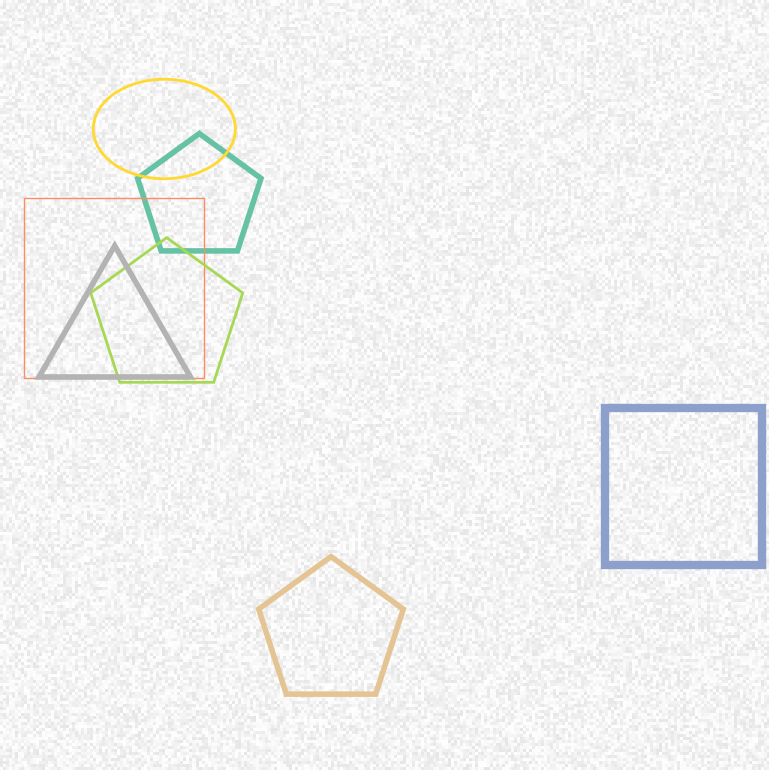[{"shape": "pentagon", "thickness": 2, "radius": 0.42, "center": [0.259, 0.742]}, {"shape": "square", "thickness": 0.5, "radius": 0.58, "center": [0.148, 0.627]}, {"shape": "square", "thickness": 3, "radius": 0.51, "center": [0.888, 0.369]}, {"shape": "pentagon", "thickness": 1, "radius": 0.52, "center": [0.217, 0.588]}, {"shape": "oval", "thickness": 1, "radius": 0.46, "center": [0.213, 0.832]}, {"shape": "pentagon", "thickness": 2, "radius": 0.49, "center": [0.43, 0.178]}, {"shape": "triangle", "thickness": 2, "radius": 0.57, "center": [0.149, 0.567]}]